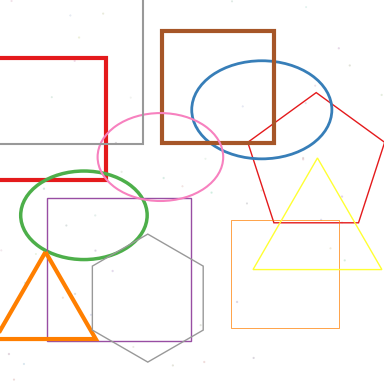[{"shape": "square", "thickness": 3, "radius": 0.79, "center": [0.116, 0.691]}, {"shape": "pentagon", "thickness": 1, "radius": 0.93, "center": [0.821, 0.573]}, {"shape": "oval", "thickness": 2, "radius": 0.91, "center": [0.68, 0.715]}, {"shape": "oval", "thickness": 2.5, "radius": 0.82, "center": [0.218, 0.441]}, {"shape": "square", "thickness": 1, "radius": 0.93, "center": [0.308, 0.3]}, {"shape": "triangle", "thickness": 3, "radius": 0.75, "center": [0.118, 0.195]}, {"shape": "square", "thickness": 0.5, "radius": 0.7, "center": [0.74, 0.289]}, {"shape": "triangle", "thickness": 1, "radius": 0.97, "center": [0.825, 0.396]}, {"shape": "square", "thickness": 3, "radius": 0.73, "center": [0.566, 0.775]}, {"shape": "oval", "thickness": 1.5, "radius": 0.82, "center": [0.417, 0.592]}, {"shape": "square", "thickness": 1.5, "radius": 1.0, "center": [0.171, 0.826]}, {"shape": "hexagon", "thickness": 1, "radius": 0.83, "center": [0.384, 0.226]}]